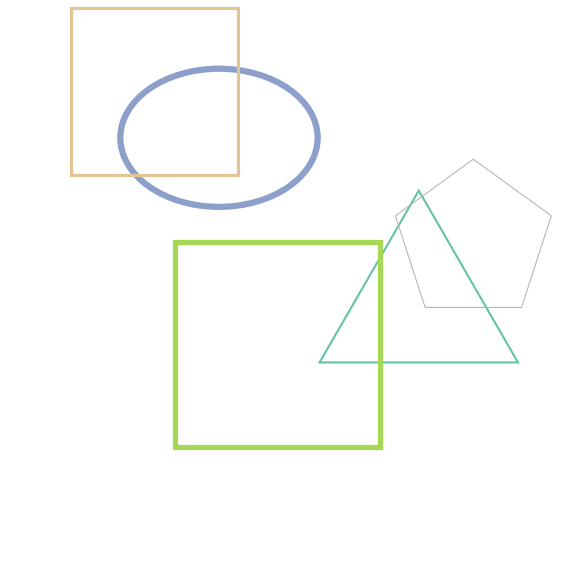[{"shape": "triangle", "thickness": 1, "radius": 0.99, "center": [0.725, 0.471]}, {"shape": "oval", "thickness": 3, "radius": 0.85, "center": [0.379, 0.761]}, {"shape": "square", "thickness": 2.5, "radius": 0.89, "center": [0.481, 0.403]}, {"shape": "square", "thickness": 1.5, "radius": 0.72, "center": [0.268, 0.84]}, {"shape": "pentagon", "thickness": 0.5, "radius": 0.71, "center": [0.82, 0.582]}]